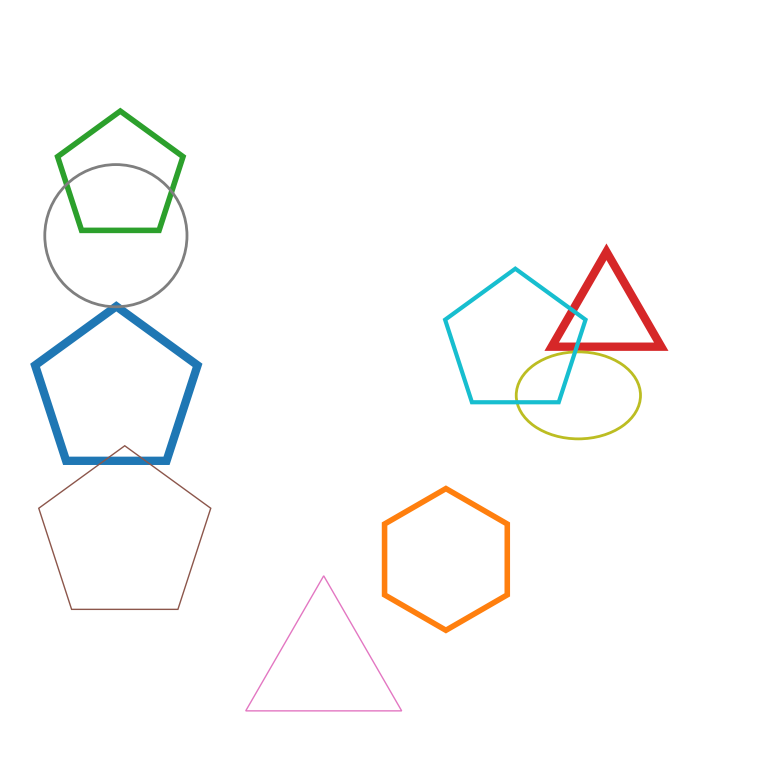[{"shape": "pentagon", "thickness": 3, "radius": 0.55, "center": [0.151, 0.491]}, {"shape": "hexagon", "thickness": 2, "radius": 0.46, "center": [0.579, 0.273]}, {"shape": "pentagon", "thickness": 2, "radius": 0.43, "center": [0.156, 0.77]}, {"shape": "triangle", "thickness": 3, "radius": 0.41, "center": [0.788, 0.591]}, {"shape": "pentagon", "thickness": 0.5, "radius": 0.59, "center": [0.162, 0.304]}, {"shape": "triangle", "thickness": 0.5, "radius": 0.58, "center": [0.42, 0.135]}, {"shape": "circle", "thickness": 1, "radius": 0.46, "center": [0.151, 0.694]}, {"shape": "oval", "thickness": 1, "radius": 0.4, "center": [0.751, 0.487]}, {"shape": "pentagon", "thickness": 1.5, "radius": 0.48, "center": [0.669, 0.555]}]